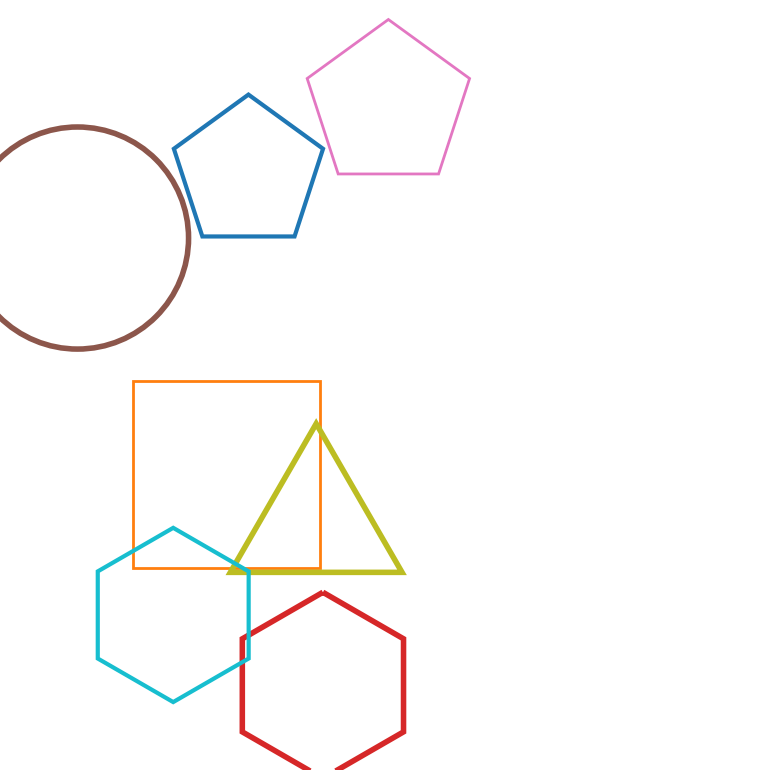[{"shape": "pentagon", "thickness": 1.5, "radius": 0.51, "center": [0.323, 0.775]}, {"shape": "square", "thickness": 1, "radius": 0.61, "center": [0.294, 0.383]}, {"shape": "hexagon", "thickness": 2, "radius": 0.6, "center": [0.419, 0.11]}, {"shape": "circle", "thickness": 2, "radius": 0.72, "center": [0.101, 0.691]}, {"shape": "pentagon", "thickness": 1, "radius": 0.55, "center": [0.504, 0.864]}, {"shape": "triangle", "thickness": 2, "radius": 0.64, "center": [0.411, 0.321]}, {"shape": "hexagon", "thickness": 1.5, "radius": 0.57, "center": [0.225, 0.201]}]